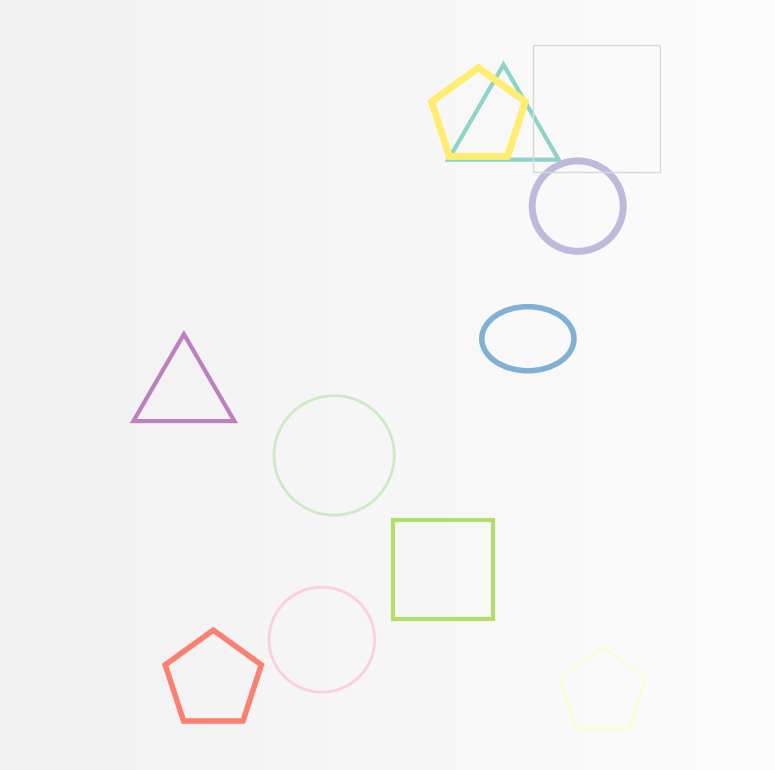[{"shape": "triangle", "thickness": 1.5, "radius": 0.41, "center": [0.65, 0.834]}, {"shape": "pentagon", "thickness": 0.5, "radius": 0.29, "center": [0.777, 0.101]}, {"shape": "circle", "thickness": 2.5, "radius": 0.29, "center": [0.745, 0.732]}, {"shape": "pentagon", "thickness": 2, "radius": 0.33, "center": [0.275, 0.116]}, {"shape": "oval", "thickness": 2, "radius": 0.3, "center": [0.681, 0.56]}, {"shape": "square", "thickness": 1.5, "radius": 0.32, "center": [0.572, 0.261]}, {"shape": "circle", "thickness": 1, "radius": 0.34, "center": [0.415, 0.169]}, {"shape": "square", "thickness": 0.5, "radius": 0.41, "center": [0.77, 0.859]}, {"shape": "triangle", "thickness": 1.5, "radius": 0.38, "center": [0.237, 0.491]}, {"shape": "circle", "thickness": 1, "radius": 0.39, "center": [0.431, 0.409]}, {"shape": "pentagon", "thickness": 2.5, "radius": 0.32, "center": [0.617, 0.848]}]